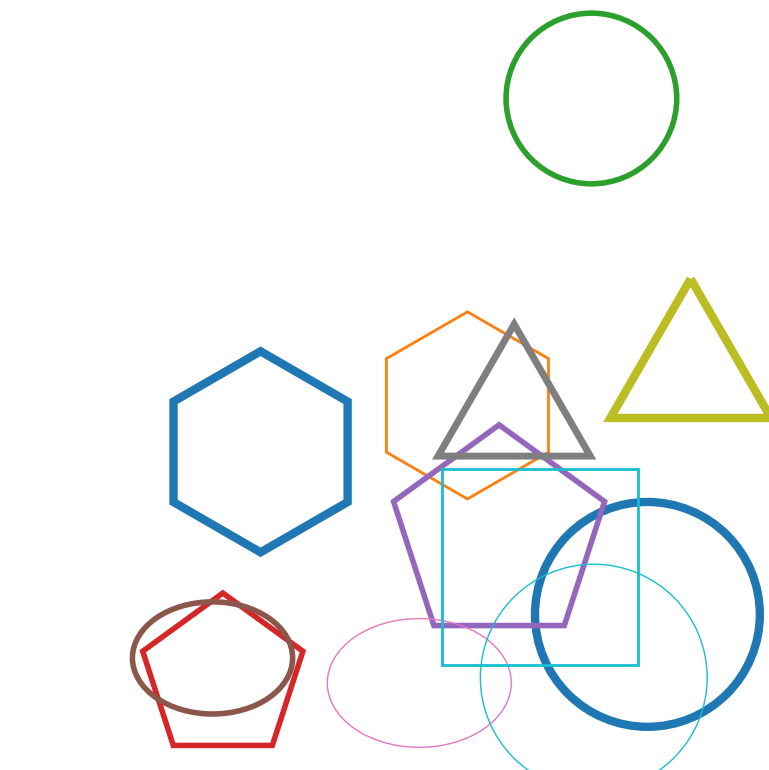[{"shape": "hexagon", "thickness": 3, "radius": 0.65, "center": [0.338, 0.413]}, {"shape": "circle", "thickness": 3, "radius": 0.73, "center": [0.841, 0.202]}, {"shape": "hexagon", "thickness": 1, "radius": 0.61, "center": [0.607, 0.474]}, {"shape": "circle", "thickness": 2, "radius": 0.55, "center": [0.768, 0.872]}, {"shape": "pentagon", "thickness": 2, "radius": 0.55, "center": [0.289, 0.12]}, {"shape": "pentagon", "thickness": 2, "radius": 0.72, "center": [0.648, 0.304]}, {"shape": "oval", "thickness": 2, "radius": 0.52, "center": [0.276, 0.146]}, {"shape": "oval", "thickness": 0.5, "radius": 0.6, "center": [0.545, 0.113]}, {"shape": "triangle", "thickness": 2.5, "radius": 0.57, "center": [0.668, 0.465]}, {"shape": "triangle", "thickness": 3, "radius": 0.6, "center": [0.897, 0.517]}, {"shape": "square", "thickness": 1, "radius": 0.64, "center": [0.701, 0.264]}, {"shape": "circle", "thickness": 0.5, "radius": 0.74, "center": [0.771, 0.12]}]